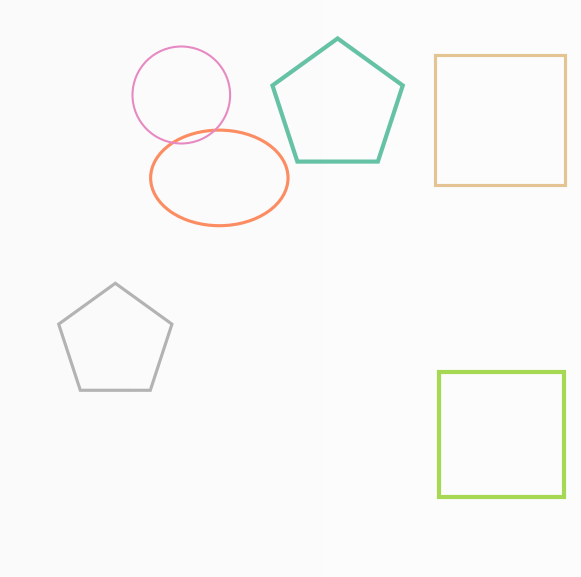[{"shape": "pentagon", "thickness": 2, "radius": 0.59, "center": [0.581, 0.815]}, {"shape": "oval", "thickness": 1.5, "radius": 0.59, "center": [0.377, 0.691]}, {"shape": "circle", "thickness": 1, "radius": 0.42, "center": [0.312, 0.835]}, {"shape": "square", "thickness": 2, "radius": 0.54, "center": [0.863, 0.247]}, {"shape": "square", "thickness": 1.5, "radius": 0.56, "center": [0.86, 0.791]}, {"shape": "pentagon", "thickness": 1.5, "radius": 0.51, "center": [0.198, 0.406]}]